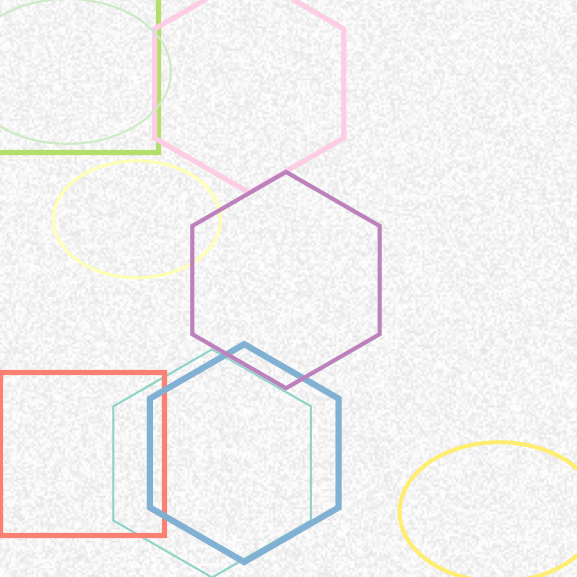[{"shape": "hexagon", "thickness": 1, "radius": 0.99, "center": [0.367, 0.197]}, {"shape": "oval", "thickness": 1.5, "radius": 0.72, "center": [0.237, 0.619]}, {"shape": "square", "thickness": 2.5, "radius": 0.71, "center": [0.142, 0.214]}, {"shape": "hexagon", "thickness": 3, "radius": 0.94, "center": [0.423, 0.215]}, {"shape": "square", "thickness": 2.5, "radius": 0.73, "center": [0.128, 0.883]}, {"shape": "hexagon", "thickness": 2.5, "radius": 0.95, "center": [0.432, 0.855]}, {"shape": "hexagon", "thickness": 2, "radius": 0.94, "center": [0.495, 0.514]}, {"shape": "oval", "thickness": 1, "radius": 0.9, "center": [0.117, 0.875]}, {"shape": "oval", "thickness": 2, "radius": 0.86, "center": [0.864, 0.113]}]